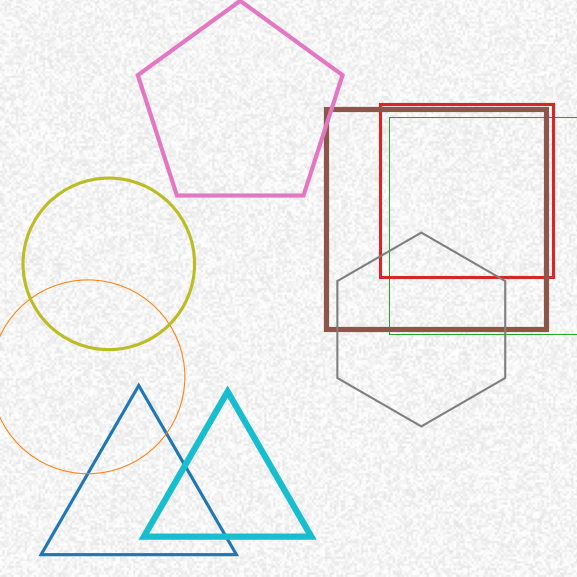[{"shape": "triangle", "thickness": 1.5, "radius": 0.98, "center": [0.24, 0.136]}, {"shape": "circle", "thickness": 0.5, "radius": 0.84, "center": [0.152, 0.347]}, {"shape": "square", "thickness": 0.5, "radius": 0.94, "center": [0.861, 0.609]}, {"shape": "square", "thickness": 1.5, "radius": 0.75, "center": [0.807, 0.669]}, {"shape": "square", "thickness": 2.5, "radius": 0.95, "center": [0.755, 0.619]}, {"shape": "pentagon", "thickness": 2, "radius": 0.93, "center": [0.416, 0.811]}, {"shape": "hexagon", "thickness": 1, "radius": 0.84, "center": [0.73, 0.429]}, {"shape": "circle", "thickness": 1.5, "radius": 0.74, "center": [0.188, 0.542]}, {"shape": "triangle", "thickness": 3, "radius": 0.84, "center": [0.394, 0.154]}]